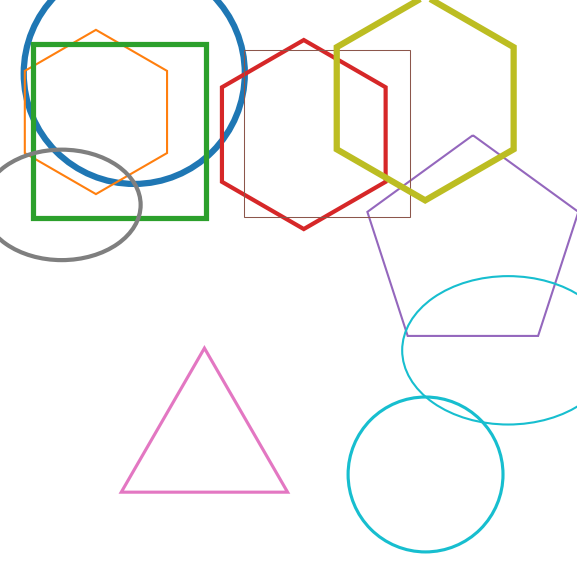[{"shape": "circle", "thickness": 3, "radius": 0.96, "center": [0.233, 0.872]}, {"shape": "hexagon", "thickness": 1, "radius": 0.71, "center": [0.166, 0.805]}, {"shape": "square", "thickness": 2.5, "radius": 0.75, "center": [0.207, 0.772]}, {"shape": "hexagon", "thickness": 2, "radius": 0.82, "center": [0.526, 0.766]}, {"shape": "pentagon", "thickness": 1, "radius": 0.96, "center": [0.819, 0.573]}, {"shape": "square", "thickness": 0.5, "radius": 0.72, "center": [0.566, 0.768]}, {"shape": "triangle", "thickness": 1.5, "radius": 0.83, "center": [0.354, 0.23]}, {"shape": "oval", "thickness": 2, "radius": 0.68, "center": [0.107, 0.644]}, {"shape": "hexagon", "thickness": 3, "radius": 0.88, "center": [0.736, 0.829]}, {"shape": "oval", "thickness": 1, "radius": 0.92, "center": [0.88, 0.393]}, {"shape": "circle", "thickness": 1.5, "radius": 0.67, "center": [0.737, 0.178]}]